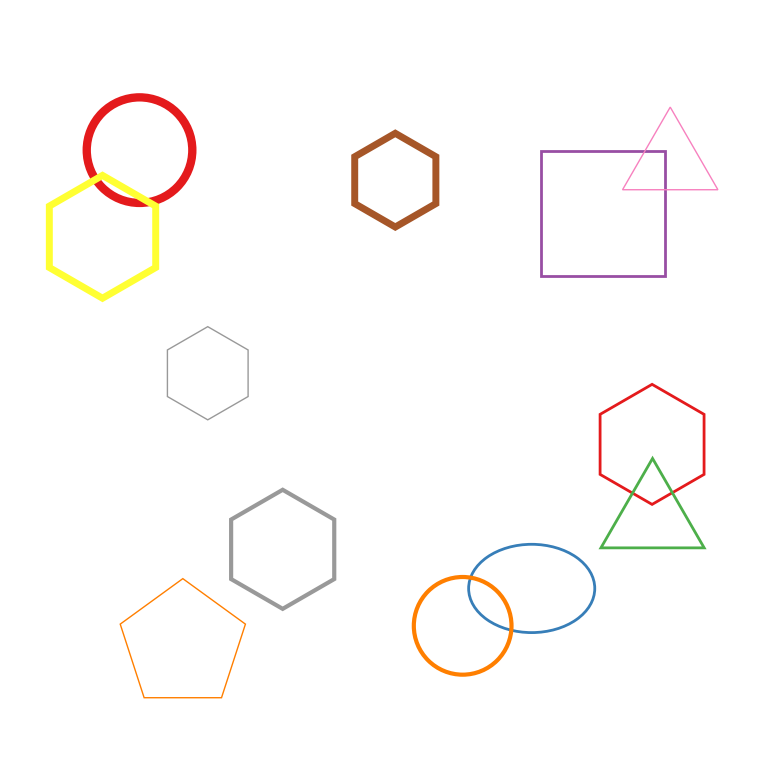[{"shape": "circle", "thickness": 3, "radius": 0.34, "center": [0.181, 0.805]}, {"shape": "hexagon", "thickness": 1, "radius": 0.39, "center": [0.847, 0.423]}, {"shape": "oval", "thickness": 1, "radius": 0.41, "center": [0.691, 0.236]}, {"shape": "triangle", "thickness": 1, "radius": 0.39, "center": [0.847, 0.327]}, {"shape": "square", "thickness": 1, "radius": 0.4, "center": [0.783, 0.723]}, {"shape": "circle", "thickness": 1.5, "radius": 0.32, "center": [0.601, 0.187]}, {"shape": "pentagon", "thickness": 0.5, "radius": 0.43, "center": [0.237, 0.163]}, {"shape": "hexagon", "thickness": 2.5, "radius": 0.4, "center": [0.133, 0.692]}, {"shape": "hexagon", "thickness": 2.5, "radius": 0.3, "center": [0.513, 0.766]}, {"shape": "triangle", "thickness": 0.5, "radius": 0.36, "center": [0.87, 0.789]}, {"shape": "hexagon", "thickness": 0.5, "radius": 0.3, "center": [0.27, 0.515]}, {"shape": "hexagon", "thickness": 1.5, "radius": 0.39, "center": [0.367, 0.287]}]